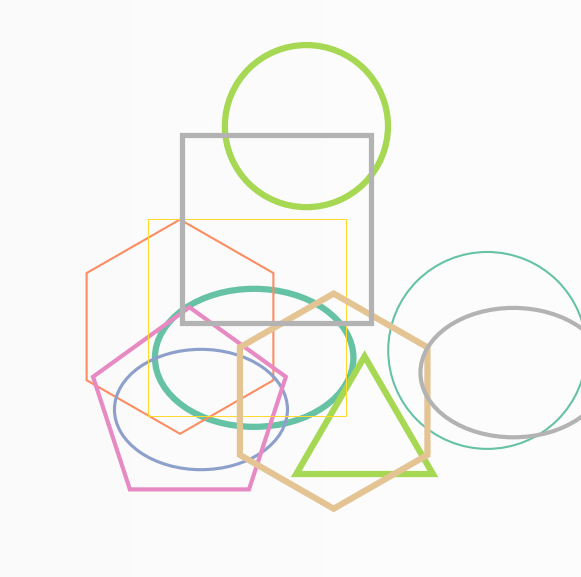[{"shape": "circle", "thickness": 1, "radius": 0.85, "center": [0.838, 0.392]}, {"shape": "oval", "thickness": 3, "radius": 0.85, "center": [0.437, 0.38]}, {"shape": "hexagon", "thickness": 1, "radius": 0.93, "center": [0.31, 0.434]}, {"shape": "oval", "thickness": 1.5, "radius": 0.74, "center": [0.346, 0.29]}, {"shape": "pentagon", "thickness": 2, "radius": 0.87, "center": [0.326, 0.293]}, {"shape": "triangle", "thickness": 3, "radius": 0.68, "center": [0.627, 0.246]}, {"shape": "circle", "thickness": 3, "radius": 0.7, "center": [0.527, 0.781]}, {"shape": "square", "thickness": 0.5, "radius": 0.85, "center": [0.425, 0.449]}, {"shape": "hexagon", "thickness": 3, "radius": 0.93, "center": [0.574, 0.305]}, {"shape": "square", "thickness": 2.5, "radius": 0.81, "center": [0.476, 0.602]}, {"shape": "oval", "thickness": 2, "radius": 0.8, "center": [0.883, 0.354]}]